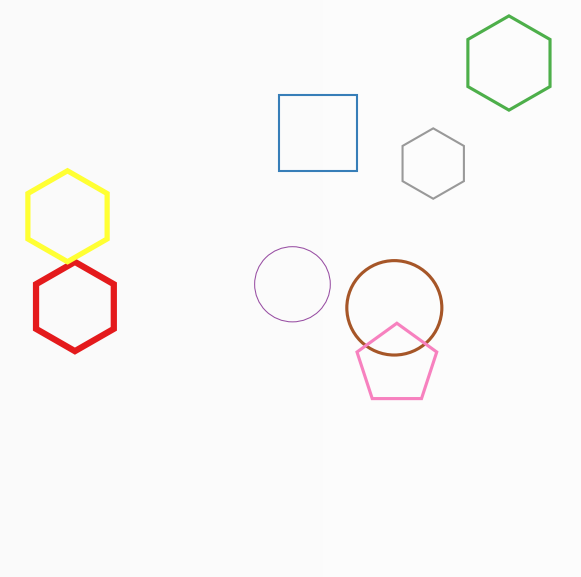[{"shape": "hexagon", "thickness": 3, "radius": 0.39, "center": [0.129, 0.468]}, {"shape": "square", "thickness": 1, "radius": 0.33, "center": [0.547, 0.769]}, {"shape": "hexagon", "thickness": 1.5, "radius": 0.41, "center": [0.876, 0.89]}, {"shape": "circle", "thickness": 0.5, "radius": 0.33, "center": [0.503, 0.507]}, {"shape": "hexagon", "thickness": 2.5, "radius": 0.39, "center": [0.116, 0.625]}, {"shape": "circle", "thickness": 1.5, "radius": 0.41, "center": [0.678, 0.466]}, {"shape": "pentagon", "thickness": 1.5, "radius": 0.36, "center": [0.683, 0.367]}, {"shape": "hexagon", "thickness": 1, "radius": 0.3, "center": [0.745, 0.716]}]